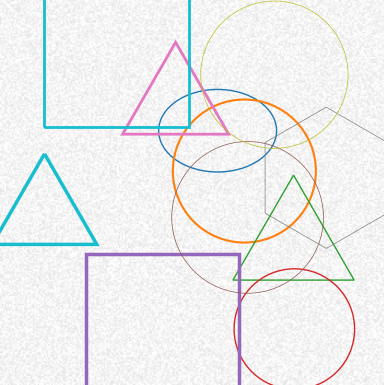[{"shape": "oval", "thickness": 1, "radius": 0.77, "center": [0.565, 0.66]}, {"shape": "circle", "thickness": 1.5, "radius": 0.93, "center": [0.635, 0.556]}, {"shape": "triangle", "thickness": 1, "radius": 0.91, "center": [0.762, 0.363]}, {"shape": "circle", "thickness": 1, "radius": 0.78, "center": [0.765, 0.145]}, {"shape": "square", "thickness": 2.5, "radius": 0.99, "center": [0.422, 0.142]}, {"shape": "circle", "thickness": 0.5, "radius": 0.99, "center": [0.643, 0.435]}, {"shape": "triangle", "thickness": 2, "radius": 0.8, "center": [0.456, 0.731]}, {"shape": "hexagon", "thickness": 0.5, "radius": 0.92, "center": [0.847, 0.538]}, {"shape": "circle", "thickness": 0.5, "radius": 0.96, "center": [0.713, 0.806]}, {"shape": "square", "thickness": 2, "radius": 0.94, "center": [0.302, 0.86]}, {"shape": "triangle", "thickness": 2.5, "radius": 0.78, "center": [0.116, 0.444]}]